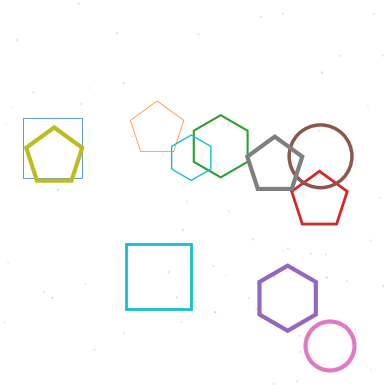[{"shape": "square", "thickness": 0.5, "radius": 0.38, "center": [0.136, 0.616]}, {"shape": "pentagon", "thickness": 0.5, "radius": 0.36, "center": [0.408, 0.665]}, {"shape": "hexagon", "thickness": 1.5, "radius": 0.4, "center": [0.573, 0.62]}, {"shape": "pentagon", "thickness": 2, "radius": 0.38, "center": [0.83, 0.479]}, {"shape": "hexagon", "thickness": 3, "radius": 0.42, "center": [0.747, 0.225]}, {"shape": "circle", "thickness": 2.5, "radius": 0.41, "center": [0.833, 0.594]}, {"shape": "circle", "thickness": 3, "radius": 0.32, "center": [0.857, 0.101]}, {"shape": "pentagon", "thickness": 3, "radius": 0.38, "center": [0.714, 0.57]}, {"shape": "pentagon", "thickness": 3, "radius": 0.38, "center": [0.141, 0.593]}, {"shape": "hexagon", "thickness": 1, "radius": 0.29, "center": [0.497, 0.59]}, {"shape": "square", "thickness": 2, "radius": 0.42, "center": [0.412, 0.282]}]